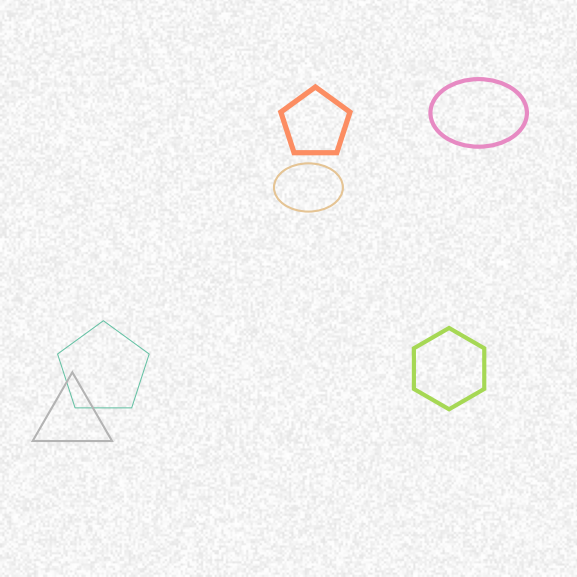[{"shape": "pentagon", "thickness": 0.5, "radius": 0.42, "center": [0.179, 0.36]}, {"shape": "pentagon", "thickness": 2.5, "radius": 0.31, "center": [0.546, 0.786]}, {"shape": "oval", "thickness": 2, "radius": 0.42, "center": [0.829, 0.804]}, {"shape": "hexagon", "thickness": 2, "radius": 0.35, "center": [0.778, 0.361]}, {"shape": "oval", "thickness": 1, "radius": 0.3, "center": [0.534, 0.675]}, {"shape": "triangle", "thickness": 1, "radius": 0.4, "center": [0.125, 0.275]}]